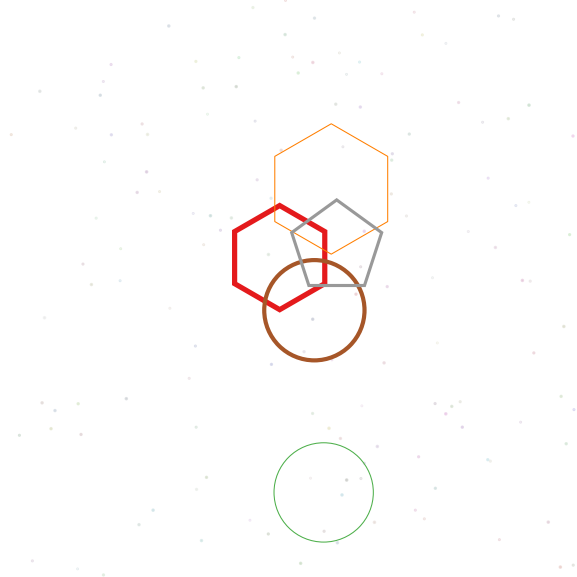[{"shape": "hexagon", "thickness": 2.5, "radius": 0.45, "center": [0.484, 0.553]}, {"shape": "circle", "thickness": 0.5, "radius": 0.43, "center": [0.56, 0.146]}, {"shape": "hexagon", "thickness": 0.5, "radius": 0.56, "center": [0.574, 0.672]}, {"shape": "circle", "thickness": 2, "radius": 0.43, "center": [0.544, 0.462]}, {"shape": "pentagon", "thickness": 1.5, "radius": 0.41, "center": [0.583, 0.571]}]